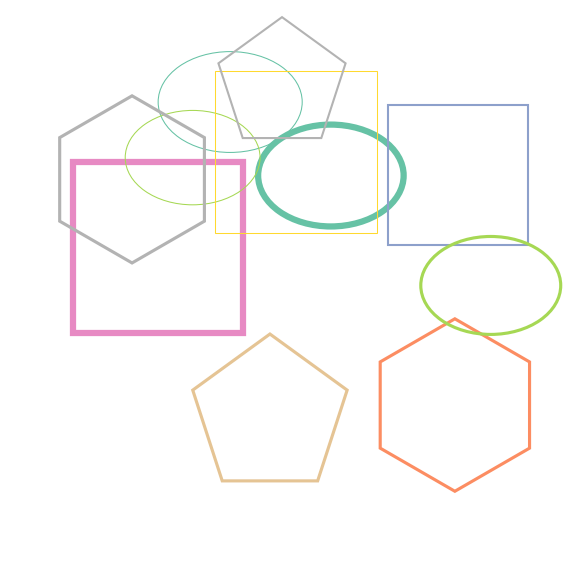[{"shape": "oval", "thickness": 0.5, "radius": 0.62, "center": [0.399, 0.822]}, {"shape": "oval", "thickness": 3, "radius": 0.63, "center": [0.573, 0.695]}, {"shape": "hexagon", "thickness": 1.5, "radius": 0.75, "center": [0.788, 0.298]}, {"shape": "square", "thickness": 1, "radius": 0.61, "center": [0.793, 0.696]}, {"shape": "square", "thickness": 3, "radius": 0.74, "center": [0.274, 0.571]}, {"shape": "oval", "thickness": 1.5, "radius": 0.61, "center": [0.85, 0.505]}, {"shape": "oval", "thickness": 0.5, "radius": 0.58, "center": [0.334, 0.726]}, {"shape": "square", "thickness": 0.5, "radius": 0.7, "center": [0.513, 0.737]}, {"shape": "pentagon", "thickness": 1.5, "radius": 0.7, "center": [0.467, 0.28]}, {"shape": "hexagon", "thickness": 1.5, "radius": 0.72, "center": [0.229, 0.689]}, {"shape": "pentagon", "thickness": 1, "radius": 0.58, "center": [0.488, 0.854]}]